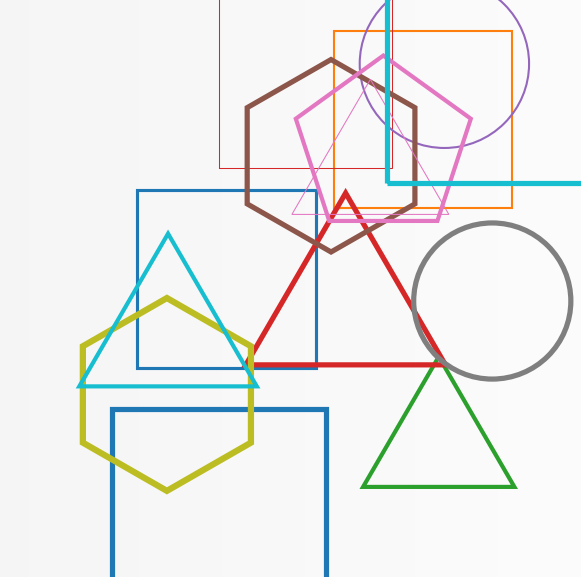[{"shape": "square", "thickness": 1.5, "radius": 0.77, "center": [0.39, 0.516]}, {"shape": "square", "thickness": 2.5, "radius": 0.92, "center": [0.377, 0.107]}, {"shape": "square", "thickness": 1, "radius": 0.77, "center": [0.728, 0.793]}, {"shape": "triangle", "thickness": 2, "radius": 0.75, "center": [0.755, 0.231]}, {"shape": "square", "thickness": 0.5, "radius": 0.74, "center": [0.526, 0.857]}, {"shape": "triangle", "thickness": 2.5, "radius": 0.99, "center": [0.595, 0.467]}, {"shape": "circle", "thickness": 1, "radius": 0.73, "center": [0.765, 0.889]}, {"shape": "hexagon", "thickness": 2.5, "radius": 0.83, "center": [0.57, 0.729]}, {"shape": "pentagon", "thickness": 2, "radius": 0.79, "center": [0.659, 0.745]}, {"shape": "triangle", "thickness": 0.5, "radius": 0.78, "center": [0.637, 0.706]}, {"shape": "circle", "thickness": 2.5, "radius": 0.68, "center": [0.847, 0.478]}, {"shape": "hexagon", "thickness": 3, "radius": 0.83, "center": [0.287, 0.316]}, {"shape": "triangle", "thickness": 2, "radius": 0.88, "center": [0.289, 0.418]}, {"shape": "square", "thickness": 2.5, "radius": 0.98, "center": [0.861, 0.878]}]